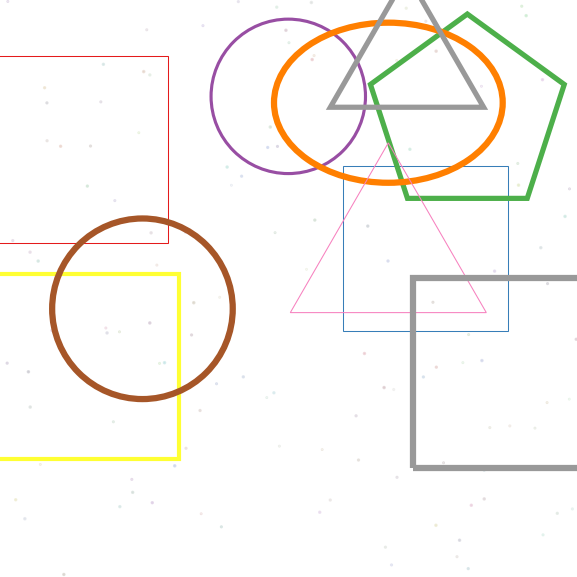[{"shape": "square", "thickness": 0.5, "radius": 0.81, "center": [0.13, 0.741]}, {"shape": "square", "thickness": 0.5, "radius": 0.71, "center": [0.737, 0.568]}, {"shape": "pentagon", "thickness": 2.5, "radius": 0.88, "center": [0.809, 0.798]}, {"shape": "circle", "thickness": 1.5, "radius": 0.67, "center": [0.499, 0.832]}, {"shape": "oval", "thickness": 3, "radius": 0.99, "center": [0.672, 0.821]}, {"shape": "square", "thickness": 2, "radius": 0.8, "center": [0.15, 0.365]}, {"shape": "circle", "thickness": 3, "radius": 0.78, "center": [0.247, 0.464]}, {"shape": "triangle", "thickness": 0.5, "radius": 0.98, "center": [0.672, 0.556]}, {"shape": "triangle", "thickness": 2.5, "radius": 0.77, "center": [0.705, 0.89]}, {"shape": "square", "thickness": 3, "radius": 0.82, "center": [0.879, 0.353]}]